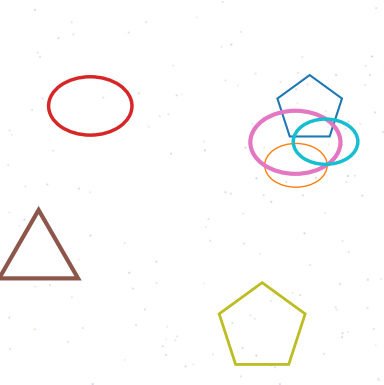[{"shape": "pentagon", "thickness": 1.5, "radius": 0.44, "center": [0.804, 0.717]}, {"shape": "oval", "thickness": 1, "radius": 0.41, "center": [0.769, 0.571]}, {"shape": "oval", "thickness": 2.5, "radius": 0.54, "center": [0.234, 0.725]}, {"shape": "triangle", "thickness": 3, "radius": 0.59, "center": [0.1, 0.336]}, {"shape": "oval", "thickness": 3, "radius": 0.59, "center": [0.767, 0.63]}, {"shape": "pentagon", "thickness": 2, "radius": 0.59, "center": [0.681, 0.148]}, {"shape": "oval", "thickness": 2.5, "radius": 0.42, "center": [0.846, 0.632]}]